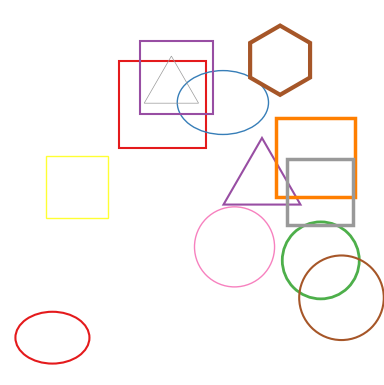[{"shape": "square", "thickness": 1.5, "radius": 0.56, "center": [0.421, 0.729]}, {"shape": "oval", "thickness": 1.5, "radius": 0.48, "center": [0.136, 0.123]}, {"shape": "oval", "thickness": 1, "radius": 0.59, "center": [0.579, 0.734]}, {"shape": "circle", "thickness": 2, "radius": 0.5, "center": [0.833, 0.324]}, {"shape": "square", "thickness": 1.5, "radius": 0.48, "center": [0.458, 0.798]}, {"shape": "triangle", "thickness": 1.5, "radius": 0.58, "center": [0.68, 0.526]}, {"shape": "square", "thickness": 2.5, "radius": 0.51, "center": [0.819, 0.59]}, {"shape": "square", "thickness": 1, "radius": 0.4, "center": [0.2, 0.515]}, {"shape": "hexagon", "thickness": 3, "radius": 0.45, "center": [0.728, 0.844]}, {"shape": "circle", "thickness": 1.5, "radius": 0.55, "center": [0.887, 0.227]}, {"shape": "circle", "thickness": 1, "radius": 0.52, "center": [0.609, 0.359]}, {"shape": "square", "thickness": 2.5, "radius": 0.43, "center": [0.832, 0.502]}, {"shape": "triangle", "thickness": 0.5, "radius": 0.41, "center": [0.445, 0.773]}]